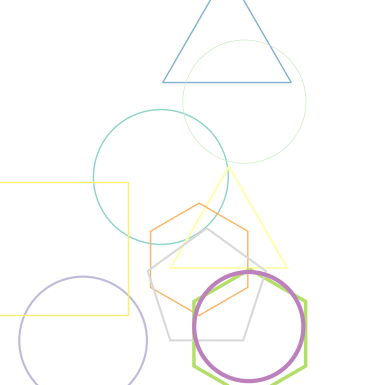[{"shape": "circle", "thickness": 1, "radius": 0.88, "center": [0.418, 0.54]}, {"shape": "triangle", "thickness": 1.5, "radius": 0.88, "center": [0.594, 0.392]}, {"shape": "circle", "thickness": 1.5, "radius": 0.83, "center": [0.216, 0.116]}, {"shape": "triangle", "thickness": 1, "radius": 0.96, "center": [0.59, 0.882]}, {"shape": "hexagon", "thickness": 1, "radius": 0.73, "center": [0.517, 0.327]}, {"shape": "hexagon", "thickness": 2.5, "radius": 0.84, "center": [0.649, 0.133]}, {"shape": "pentagon", "thickness": 1.5, "radius": 0.81, "center": [0.537, 0.246]}, {"shape": "circle", "thickness": 3, "radius": 0.71, "center": [0.646, 0.152]}, {"shape": "circle", "thickness": 0.5, "radius": 0.8, "center": [0.635, 0.736]}, {"shape": "square", "thickness": 1, "radius": 0.86, "center": [0.159, 0.355]}]